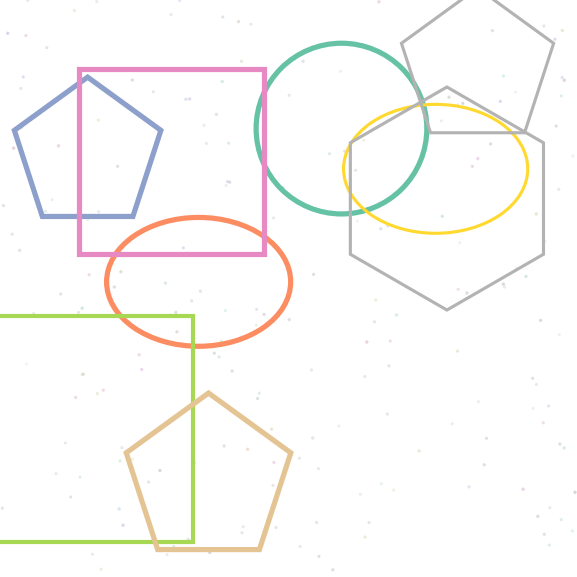[{"shape": "circle", "thickness": 2.5, "radius": 0.74, "center": [0.591, 0.776]}, {"shape": "oval", "thickness": 2.5, "radius": 0.8, "center": [0.344, 0.511]}, {"shape": "pentagon", "thickness": 2.5, "radius": 0.67, "center": [0.152, 0.732]}, {"shape": "square", "thickness": 2.5, "radius": 0.8, "center": [0.297, 0.72]}, {"shape": "square", "thickness": 2, "radius": 0.98, "center": [0.138, 0.257]}, {"shape": "oval", "thickness": 1.5, "radius": 0.8, "center": [0.754, 0.707]}, {"shape": "pentagon", "thickness": 2.5, "radius": 0.75, "center": [0.361, 0.169]}, {"shape": "hexagon", "thickness": 1.5, "radius": 0.97, "center": [0.774, 0.655]}, {"shape": "pentagon", "thickness": 1.5, "radius": 0.69, "center": [0.827, 0.881]}]